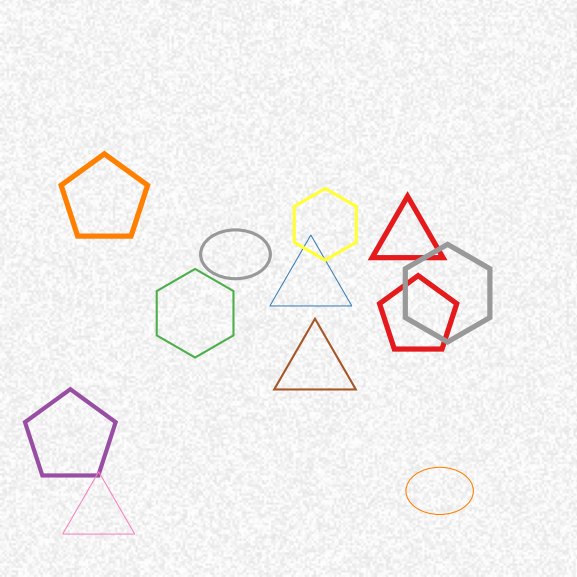[{"shape": "triangle", "thickness": 2.5, "radius": 0.35, "center": [0.706, 0.588]}, {"shape": "pentagon", "thickness": 2.5, "radius": 0.35, "center": [0.724, 0.452]}, {"shape": "triangle", "thickness": 0.5, "radius": 0.41, "center": [0.538, 0.51]}, {"shape": "hexagon", "thickness": 1, "radius": 0.38, "center": [0.338, 0.457]}, {"shape": "pentagon", "thickness": 2, "radius": 0.41, "center": [0.122, 0.243]}, {"shape": "pentagon", "thickness": 2.5, "radius": 0.39, "center": [0.181, 0.654]}, {"shape": "oval", "thickness": 0.5, "radius": 0.29, "center": [0.761, 0.149]}, {"shape": "hexagon", "thickness": 1.5, "radius": 0.31, "center": [0.563, 0.611]}, {"shape": "triangle", "thickness": 1, "radius": 0.41, "center": [0.545, 0.366]}, {"shape": "triangle", "thickness": 0.5, "radius": 0.36, "center": [0.171, 0.11]}, {"shape": "hexagon", "thickness": 2.5, "radius": 0.42, "center": [0.775, 0.492]}, {"shape": "oval", "thickness": 1.5, "radius": 0.3, "center": [0.408, 0.559]}]